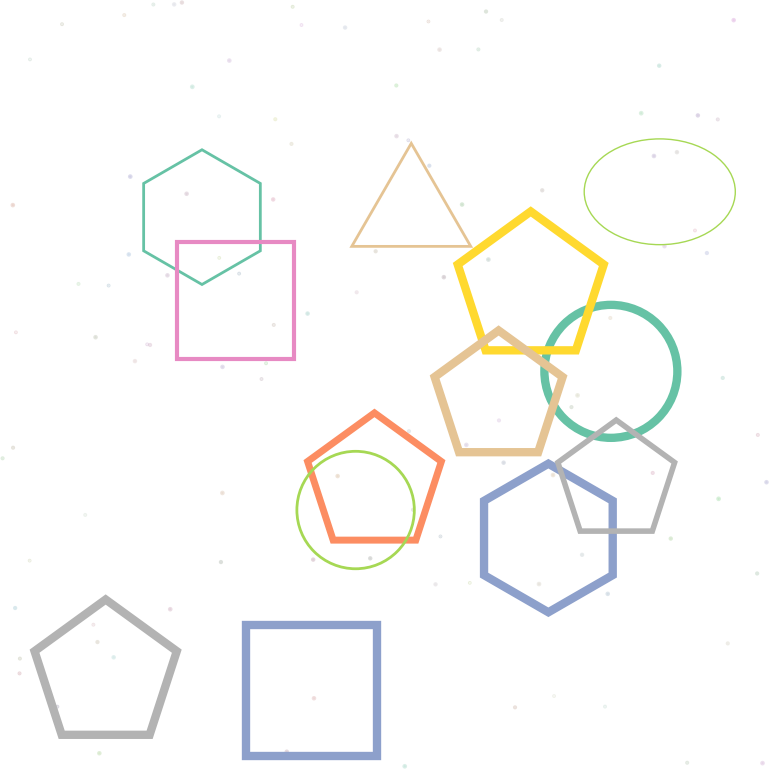[{"shape": "hexagon", "thickness": 1, "radius": 0.44, "center": [0.262, 0.718]}, {"shape": "circle", "thickness": 3, "radius": 0.43, "center": [0.793, 0.518]}, {"shape": "pentagon", "thickness": 2.5, "radius": 0.46, "center": [0.486, 0.372]}, {"shape": "hexagon", "thickness": 3, "radius": 0.48, "center": [0.712, 0.301]}, {"shape": "square", "thickness": 3, "radius": 0.43, "center": [0.405, 0.103]}, {"shape": "square", "thickness": 1.5, "radius": 0.38, "center": [0.306, 0.61]}, {"shape": "oval", "thickness": 0.5, "radius": 0.49, "center": [0.857, 0.751]}, {"shape": "circle", "thickness": 1, "radius": 0.38, "center": [0.462, 0.338]}, {"shape": "pentagon", "thickness": 3, "radius": 0.5, "center": [0.689, 0.626]}, {"shape": "pentagon", "thickness": 3, "radius": 0.44, "center": [0.648, 0.483]}, {"shape": "triangle", "thickness": 1, "radius": 0.45, "center": [0.534, 0.725]}, {"shape": "pentagon", "thickness": 2, "radius": 0.4, "center": [0.8, 0.375]}, {"shape": "pentagon", "thickness": 3, "radius": 0.49, "center": [0.137, 0.124]}]